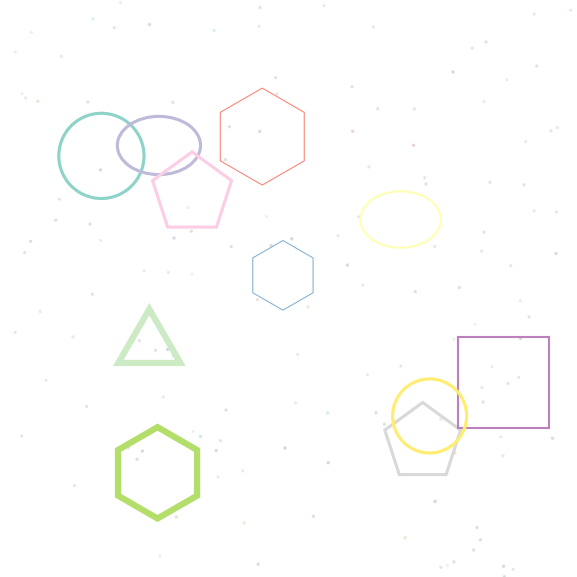[{"shape": "circle", "thickness": 1.5, "radius": 0.37, "center": [0.176, 0.729]}, {"shape": "oval", "thickness": 1, "radius": 0.35, "center": [0.694, 0.619]}, {"shape": "oval", "thickness": 1.5, "radius": 0.36, "center": [0.275, 0.747]}, {"shape": "hexagon", "thickness": 0.5, "radius": 0.42, "center": [0.454, 0.763]}, {"shape": "hexagon", "thickness": 0.5, "radius": 0.3, "center": [0.49, 0.522]}, {"shape": "hexagon", "thickness": 3, "radius": 0.4, "center": [0.273, 0.18]}, {"shape": "pentagon", "thickness": 1.5, "radius": 0.36, "center": [0.333, 0.664]}, {"shape": "pentagon", "thickness": 1.5, "radius": 0.34, "center": [0.732, 0.233]}, {"shape": "square", "thickness": 1, "radius": 0.39, "center": [0.872, 0.338]}, {"shape": "triangle", "thickness": 3, "radius": 0.31, "center": [0.259, 0.402]}, {"shape": "circle", "thickness": 1.5, "radius": 0.32, "center": [0.744, 0.279]}]